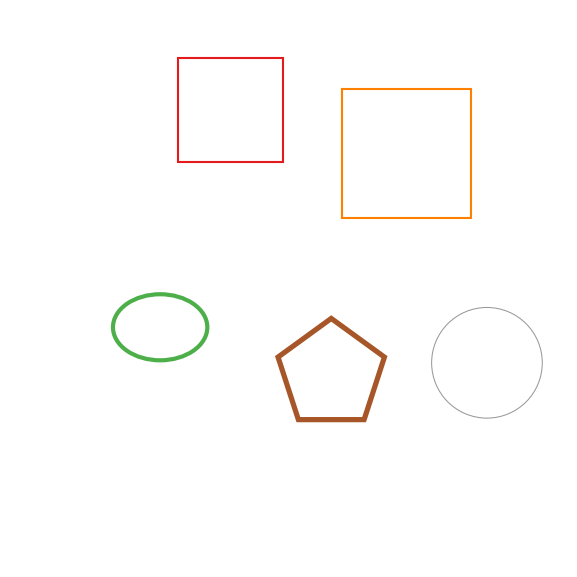[{"shape": "square", "thickness": 1, "radius": 0.45, "center": [0.399, 0.809]}, {"shape": "oval", "thickness": 2, "radius": 0.41, "center": [0.277, 0.432]}, {"shape": "square", "thickness": 1, "radius": 0.56, "center": [0.703, 0.734]}, {"shape": "pentagon", "thickness": 2.5, "radius": 0.48, "center": [0.574, 0.351]}, {"shape": "circle", "thickness": 0.5, "radius": 0.48, "center": [0.843, 0.371]}]